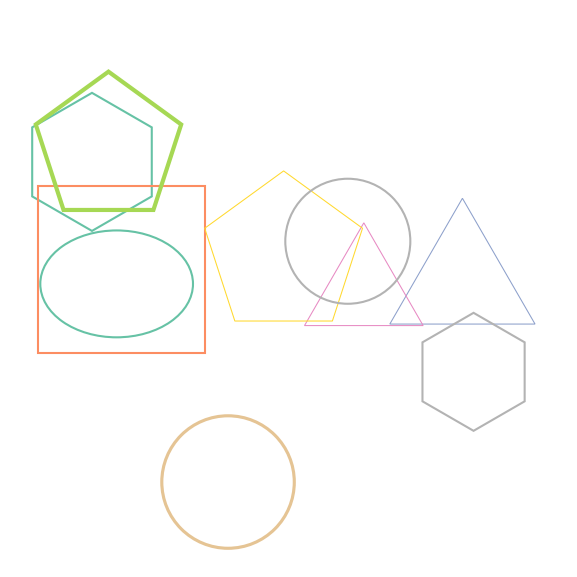[{"shape": "oval", "thickness": 1, "radius": 0.66, "center": [0.202, 0.508]}, {"shape": "hexagon", "thickness": 1, "radius": 0.6, "center": [0.159, 0.719]}, {"shape": "square", "thickness": 1, "radius": 0.72, "center": [0.21, 0.532]}, {"shape": "triangle", "thickness": 0.5, "radius": 0.73, "center": [0.801, 0.511]}, {"shape": "triangle", "thickness": 0.5, "radius": 0.59, "center": [0.63, 0.495]}, {"shape": "pentagon", "thickness": 2, "radius": 0.66, "center": [0.188, 0.743]}, {"shape": "pentagon", "thickness": 0.5, "radius": 0.72, "center": [0.491, 0.559]}, {"shape": "circle", "thickness": 1.5, "radius": 0.57, "center": [0.395, 0.164]}, {"shape": "circle", "thickness": 1, "radius": 0.54, "center": [0.602, 0.581]}, {"shape": "hexagon", "thickness": 1, "radius": 0.51, "center": [0.82, 0.355]}]